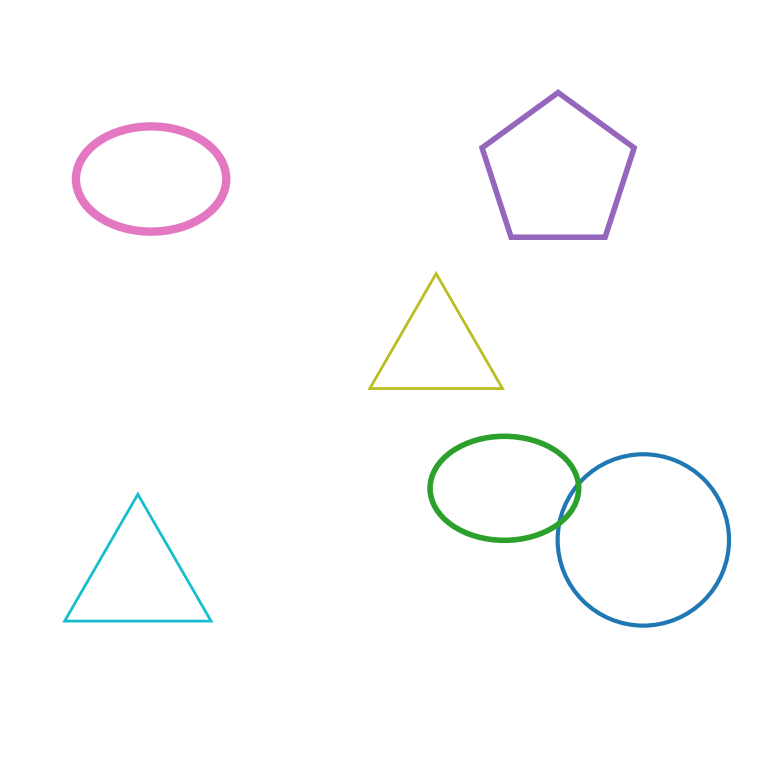[{"shape": "circle", "thickness": 1.5, "radius": 0.56, "center": [0.835, 0.299]}, {"shape": "oval", "thickness": 2, "radius": 0.48, "center": [0.655, 0.366]}, {"shape": "pentagon", "thickness": 2, "radius": 0.52, "center": [0.725, 0.776]}, {"shape": "oval", "thickness": 3, "radius": 0.49, "center": [0.196, 0.768]}, {"shape": "triangle", "thickness": 1, "radius": 0.5, "center": [0.566, 0.545]}, {"shape": "triangle", "thickness": 1, "radius": 0.55, "center": [0.179, 0.248]}]